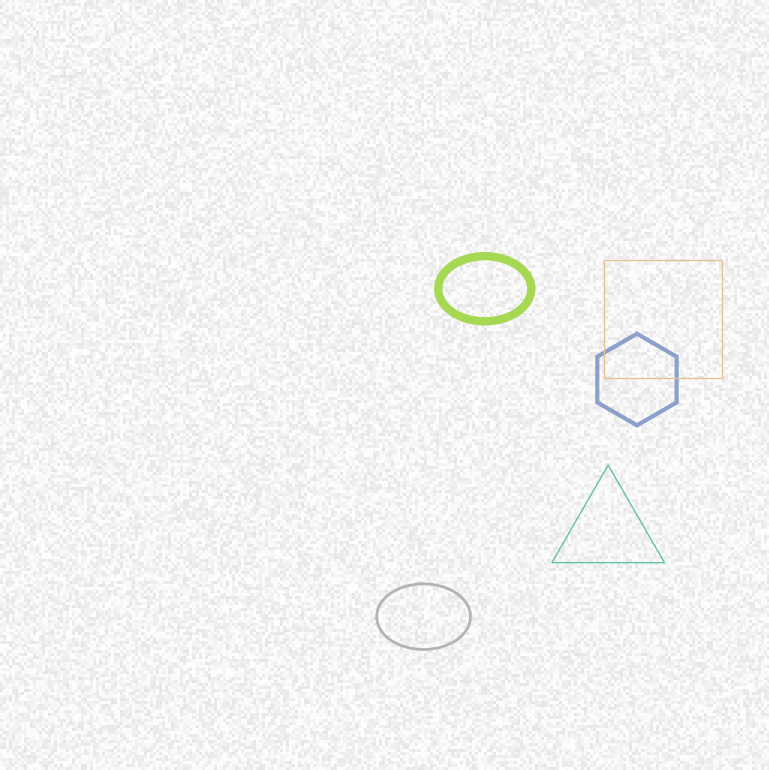[{"shape": "triangle", "thickness": 0.5, "radius": 0.42, "center": [0.79, 0.312]}, {"shape": "hexagon", "thickness": 1.5, "radius": 0.3, "center": [0.827, 0.507]}, {"shape": "oval", "thickness": 3, "radius": 0.3, "center": [0.63, 0.625]}, {"shape": "square", "thickness": 0.5, "radius": 0.38, "center": [0.861, 0.586]}, {"shape": "oval", "thickness": 1, "radius": 0.3, "center": [0.55, 0.199]}]